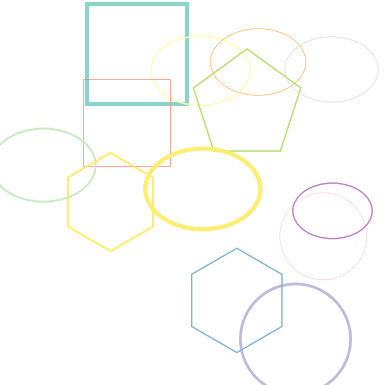[{"shape": "square", "thickness": 3, "radius": 0.65, "center": [0.355, 0.86]}, {"shape": "oval", "thickness": 1, "radius": 0.64, "center": [0.52, 0.816]}, {"shape": "circle", "thickness": 2, "radius": 0.72, "center": [0.768, 0.119]}, {"shape": "square", "thickness": 0.5, "radius": 0.57, "center": [0.329, 0.681]}, {"shape": "hexagon", "thickness": 1, "radius": 0.68, "center": [0.615, 0.22]}, {"shape": "oval", "thickness": 0.5, "radius": 0.62, "center": [0.671, 0.839]}, {"shape": "pentagon", "thickness": 1, "radius": 0.73, "center": [0.642, 0.726]}, {"shape": "circle", "thickness": 0.5, "radius": 0.56, "center": [0.84, 0.386]}, {"shape": "oval", "thickness": 0.5, "radius": 0.61, "center": [0.861, 0.82]}, {"shape": "oval", "thickness": 1, "radius": 0.51, "center": [0.864, 0.452]}, {"shape": "oval", "thickness": 1.5, "radius": 0.68, "center": [0.113, 0.571]}, {"shape": "oval", "thickness": 3, "radius": 0.75, "center": [0.527, 0.509]}, {"shape": "hexagon", "thickness": 1.5, "radius": 0.64, "center": [0.287, 0.475]}]